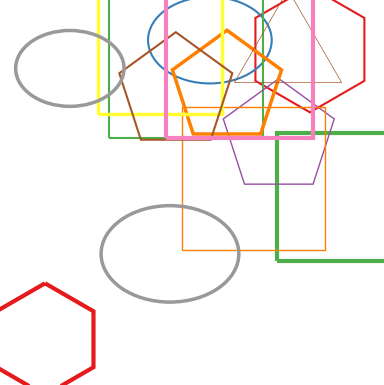[{"shape": "hexagon", "thickness": 3, "radius": 0.73, "center": [0.117, 0.119]}, {"shape": "hexagon", "thickness": 1.5, "radius": 0.82, "center": [0.805, 0.872]}, {"shape": "oval", "thickness": 1.5, "radius": 0.8, "center": [0.545, 0.896]}, {"shape": "square", "thickness": 3, "radius": 0.83, "center": [0.885, 0.487]}, {"shape": "square", "thickness": 1.5, "radius": 1.0, "center": [0.484, 0.84]}, {"shape": "pentagon", "thickness": 1, "radius": 0.76, "center": [0.724, 0.644]}, {"shape": "pentagon", "thickness": 2.5, "radius": 0.74, "center": [0.59, 0.772]}, {"shape": "square", "thickness": 1, "radius": 0.93, "center": [0.658, 0.537]}, {"shape": "square", "thickness": 2.5, "radius": 0.8, "center": [0.416, 0.865]}, {"shape": "pentagon", "thickness": 1.5, "radius": 0.77, "center": [0.457, 0.762]}, {"shape": "triangle", "thickness": 0.5, "radius": 0.8, "center": [0.748, 0.866]}, {"shape": "square", "thickness": 3, "radius": 0.95, "center": [0.623, 0.832]}, {"shape": "oval", "thickness": 2.5, "radius": 0.89, "center": [0.441, 0.341]}, {"shape": "oval", "thickness": 2.5, "radius": 0.7, "center": [0.181, 0.822]}]